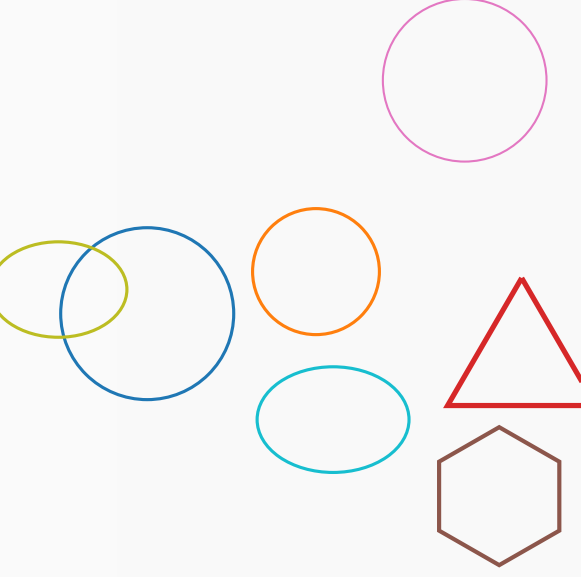[{"shape": "circle", "thickness": 1.5, "radius": 0.74, "center": [0.253, 0.456]}, {"shape": "circle", "thickness": 1.5, "radius": 0.55, "center": [0.544, 0.529]}, {"shape": "triangle", "thickness": 2.5, "radius": 0.74, "center": [0.898, 0.371]}, {"shape": "hexagon", "thickness": 2, "radius": 0.6, "center": [0.859, 0.14]}, {"shape": "circle", "thickness": 1, "radius": 0.7, "center": [0.799, 0.86]}, {"shape": "oval", "thickness": 1.5, "radius": 0.59, "center": [0.1, 0.498]}, {"shape": "oval", "thickness": 1.5, "radius": 0.65, "center": [0.573, 0.273]}]